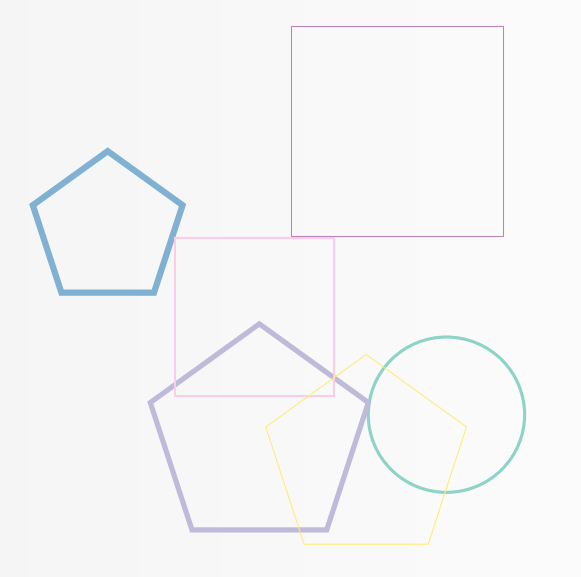[{"shape": "circle", "thickness": 1.5, "radius": 0.67, "center": [0.768, 0.281]}, {"shape": "pentagon", "thickness": 2.5, "radius": 0.99, "center": [0.446, 0.241]}, {"shape": "pentagon", "thickness": 3, "radius": 0.68, "center": [0.185, 0.602]}, {"shape": "square", "thickness": 1, "radius": 0.68, "center": [0.437, 0.451]}, {"shape": "square", "thickness": 0.5, "radius": 0.91, "center": [0.683, 0.772]}, {"shape": "pentagon", "thickness": 0.5, "radius": 0.91, "center": [0.63, 0.204]}]